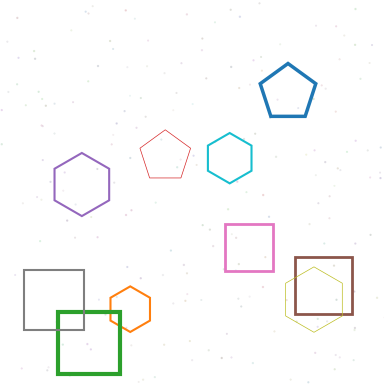[{"shape": "pentagon", "thickness": 2.5, "radius": 0.38, "center": [0.748, 0.759]}, {"shape": "hexagon", "thickness": 1.5, "radius": 0.3, "center": [0.338, 0.197]}, {"shape": "square", "thickness": 3, "radius": 0.4, "center": [0.231, 0.109]}, {"shape": "pentagon", "thickness": 0.5, "radius": 0.35, "center": [0.429, 0.594]}, {"shape": "hexagon", "thickness": 1.5, "radius": 0.41, "center": [0.213, 0.521]}, {"shape": "square", "thickness": 2, "radius": 0.37, "center": [0.839, 0.258]}, {"shape": "square", "thickness": 2, "radius": 0.31, "center": [0.647, 0.357]}, {"shape": "square", "thickness": 1.5, "radius": 0.39, "center": [0.141, 0.221]}, {"shape": "hexagon", "thickness": 0.5, "radius": 0.42, "center": [0.816, 0.222]}, {"shape": "hexagon", "thickness": 1.5, "radius": 0.33, "center": [0.597, 0.589]}]